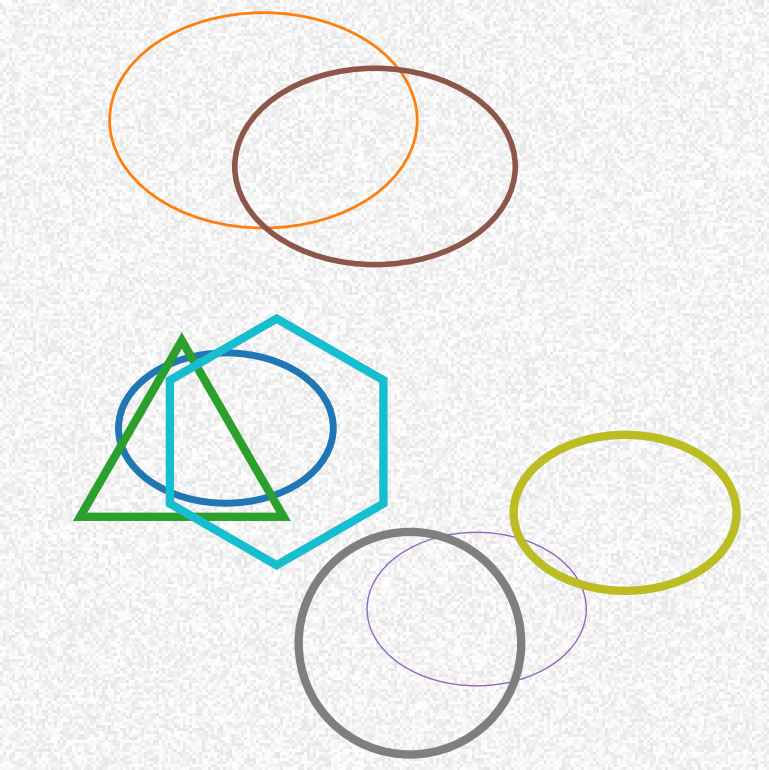[{"shape": "oval", "thickness": 2.5, "radius": 0.7, "center": [0.293, 0.444]}, {"shape": "oval", "thickness": 1, "radius": 1.0, "center": [0.342, 0.844]}, {"shape": "triangle", "thickness": 3, "radius": 0.76, "center": [0.236, 0.405]}, {"shape": "oval", "thickness": 0.5, "radius": 0.71, "center": [0.619, 0.209]}, {"shape": "oval", "thickness": 2, "radius": 0.91, "center": [0.487, 0.784]}, {"shape": "circle", "thickness": 3, "radius": 0.72, "center": [0.532, 0.165]}, {"shape": "oval", "thickness": 3, "radius": 0.72, "center": [0.812, 0.334]}, {"shape": "hexagon", "thickness": 3, "radius": 0.8, "center": [0.359, 0.426]}]